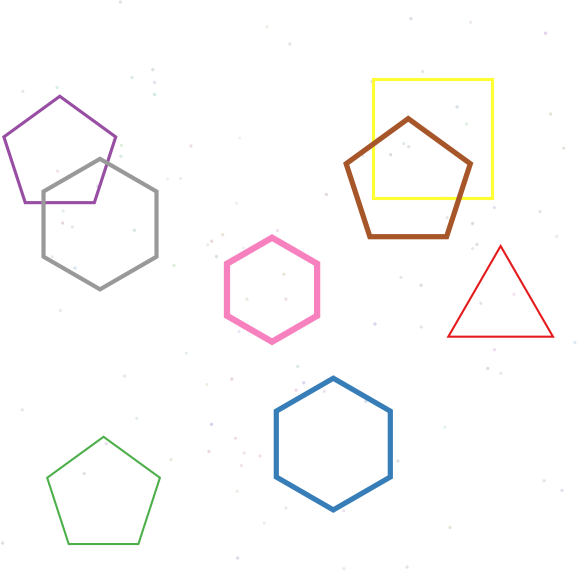[{"shape": "triangle", "thickness": 1, "radius": 0.52, "center": [0.867, 0.468]}, {"shape": "hexagon", "thickness": 2.5, "radius": 0.57, "center": [0.577, 0.23]}, {"shape": "pentagon", "thickness": 1, "radius": 0.51, "center": [0.179, 0.14]}, {"shape": "pentagon", "thickness": 1.5, "radius": 0.51, "center": [0.104, 0.731]}, {"shape": "square", "thickness": 1.5, "radius": 0.52, "center": [0.748, 0.759]}, {"shape": "pentagon", "thickness": 2.5, "radius": 0.57, "center": [0.707, 0.681]}, {"shape": "hexagon", "thickness": 3, "radius": 0.45, "center": [0.471, 0.497]}, {"shape": "hexagon", "thickness": 2, "radius": 0.56, "center": [0.173, 0.611]}]